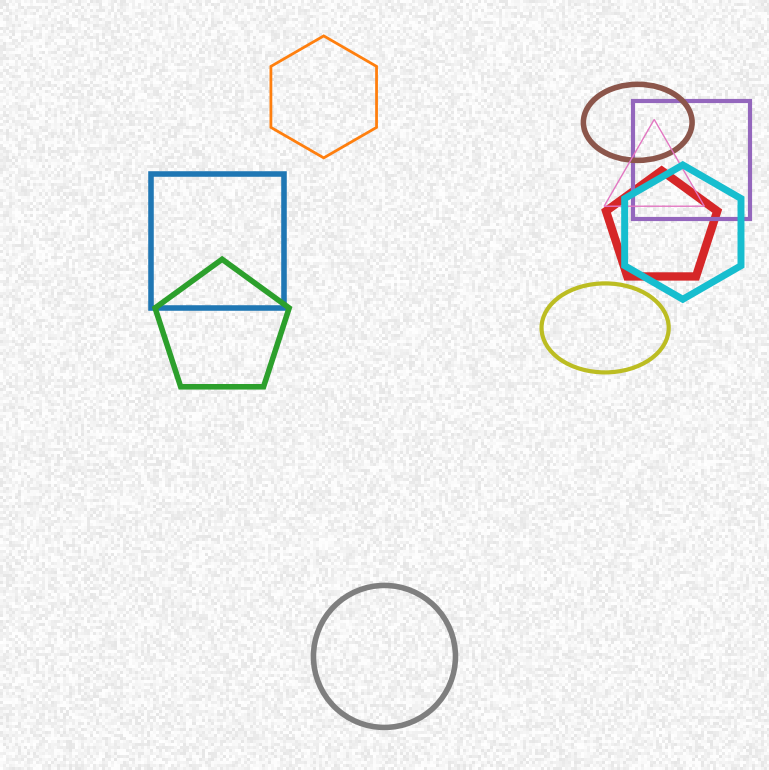[{"shape": "square", "thickness": 2, "radius": 0.43, "center": [0.282, 0.687]}, {"shape": "hexagon", "thickness": 1, "radius": 0.4, "center": [0.42, 0.874]}, {"shape": "pentagon", "thickness": 2, "radius": 0.46, "center": [0.288, 0.572]}, {"shape": "pentagon", "thickness": 3, "radius": 0.38, "center": [0.859, 0.702]}, {"shape": "square", "thickness": 1.5, "radius": 0.38, "center": [0.898, 0.792]}, {"shape": "oval", "thickness": 2, "radius": 0.35, "center": [0.828, 0.841]}, {"shape": "triangle", "thickness": 0.5, "radius": 0.38, "center": [0.85, 0.77]}, {"shape": "circle", "thickness": 2, "radius": 0.46, "center": [0.499, 0.147]}, {"shape": "oval", "thickness": 1.5, "radius": 0.41, "center": [0.786, 0.574]}, {"shape": "hexagon", "thickness": 2.5, "radius": 0.44, "center": [0.887, 0.699]}]